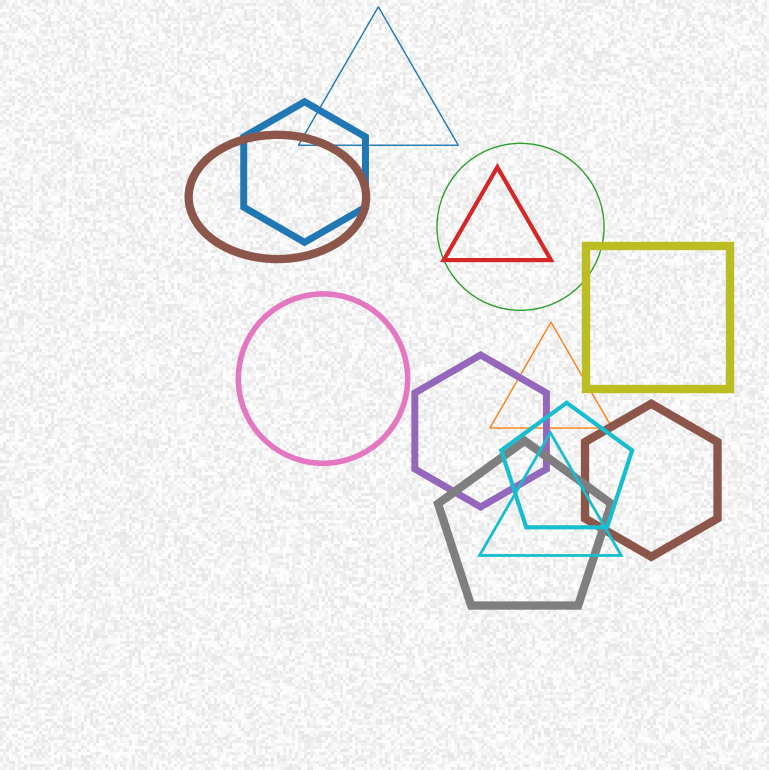[{"shape": "triangle", "thickness": 0.5, "radius": 0.6, "center": [0.491, 0.871]}, {"shape": "hexagon", "thickness": 2.5, "radius": 0.46, "center": [0.396, 0.777]}, {"shape": "triangle", "thickness": 0.5, "radius": 0.46, "center": [0.716, 0.49]}, {"shape": "circle", "thickness": 0.5, "radius": 0.54, "center": [0.676, 0.705]}, {"shape": "triangle", "thickness": 1.5, "radius": 0.4, "center": [0.646, 0.702]}, {"shape": "hexagon", "thickness": 2.5, "radius": 0.49, "center": [0.624, 0.44]}, {"shape": "hexagon", "thickness": 3, "radius": 0.5, "center": [0.846, 0.376]}, {"shape": "oval", "thickness": 3, "radius": 0.58, "center": [0.36, 0.744]}, {"shape": "circle", "thickness": 2, "radius": 0.55, "center": [0.419, 0.508]}, {"shape": "pentagon", "thickness": 3, "radius": 0.59, "center": [0.681, 0.309]}, {"shape": "square", "thickness": 3, "radius": 0.47, "center": [0.854, 0.588]}, {"shape": "pentagon", "thickness": 1.5, "radius": 0.45, "center": [0.736, 0.388]}, {"shape": "triangle", "thickness": 1, "radius": 0.53, "center": [0.715, 0.332]}]